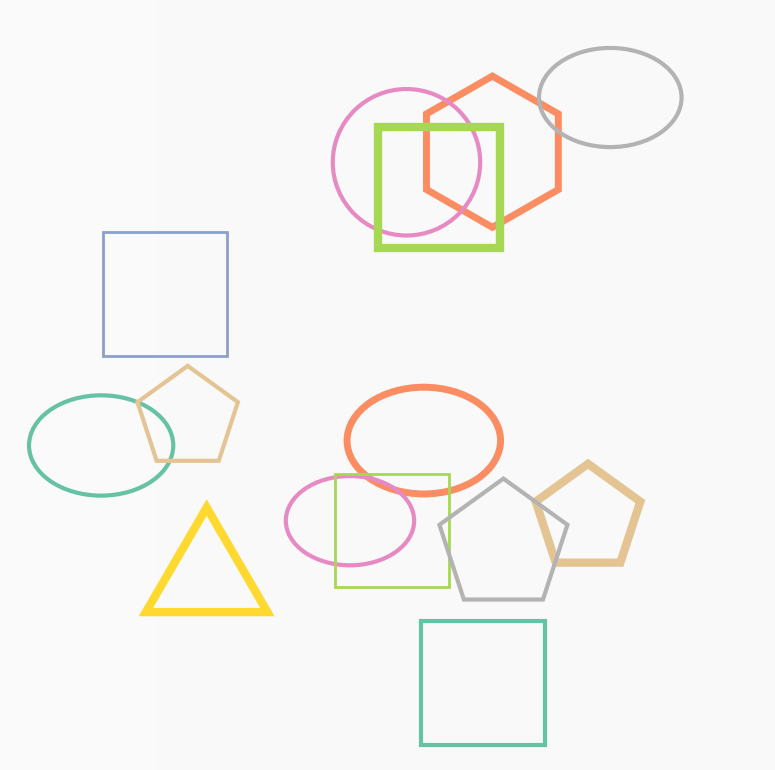[{"shape": "oval", "thickness": 1.5, "radius": 0.47, "center": [0.131, 0.421]}, {"shape": "square", "thickness": 1.5, "radius": 0.4, "center": [0.623, 0.113]}, {"shape": "oval", "thickness": 2.5, "radius": 0.5, "center": [0.547, 0.428]}, {"shape": "hexagon", "thickness": 2.5, "radius": 0.49, "center": [0.635, 0.803]}, {"shape": "square", "thickness": 1, "radius": 0.4, "center": [0.213, 0.618]}, {"shape": "circle", "thickness": 1.5, "radius": 0.48, "center": [0.524, 0.789]}, {"shape": "oval", "thickness": 1.5, "radius": 0.41, "center": [0.452, 0.324]}, {"shape": "square", "thickness": 3, "radius": 0.39, "center": [0.566, 0.756]}, {"shape": "square", "thickness": 1, "radius": 0.37, "center": [0.506, 0.312]}, {"shape": "triangle", "thickness": 3, "radius": 0.45, "center": [0.267, 0.25]}, {"shape": "pentagon", "thickness": 3, "radius": 0.35, "center": [0.759, 0.327]}, {"shape": "pentagon", "thickness": 1.5, "radius": 0.34, "center": [0.242, 0.457]}, {"shape": "pentagon", "thickness": 1.5, "radius": 0.43, "center": [0.65, 0.292]}, {"shape": "oval", "thickness": 1.5, "radius": 0.46, "center": [0.787, 0.873]}]